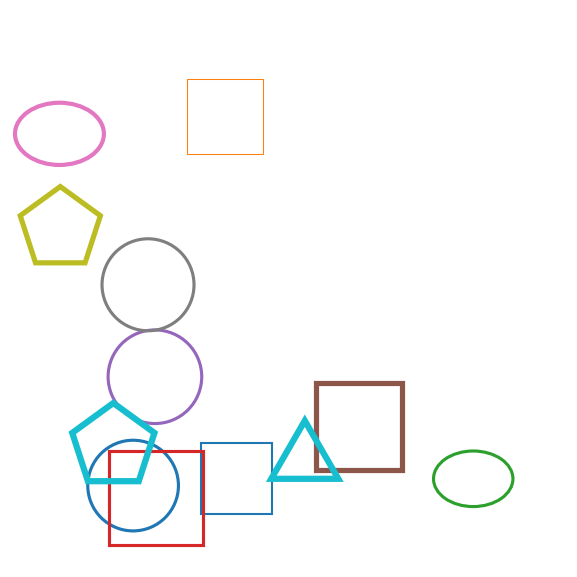[{"shape": "circle", "thickness": 1.5, "radius": 0.39, "center": [0.23, 0.158]}, {"shape": "square", "thickness": 1, "radius": 0.31, "center": [0.409, 0.171]}, {"shape": "square", "thickness": 0.5, "radius": 0.33, "center": [0.39, 0.798]}, {"shape": "oval", "thickness": 1.5, "radius": 0.34, "center": [0.819, 0.17]}, {"shape": "square", "thickness": 1.5, "radius": 0.41, "center": [0.27, 0.137]}, {"shape": "circle", "thickness": 1.5, "radius": 0.41, "center": [0.268, 0.347]}, {"shape": "square", "thickness": 2.5, "radius": 0.37, "center": [0.621, 0.261]}, {"shape": "oval", "thickness": 2, "radius": 0.38, "center": [0.103, 0.767]}, {"shape": "circle", "thickness": 1.5, "radius": 0.4, "center": [0.256, 0.506]}, {"shape": "pentagon", "thickness": 2.5, "radius": 0.36, "center": [0.104, 0.603]}, {"shape": "triangle", "thickness": 3, "radius": 0.34, "center": [0.528, 0.204]}, {"shape": "pentagon", "thickness": 3, "radius": 0.37, "center": [0.196, 0.226]}]